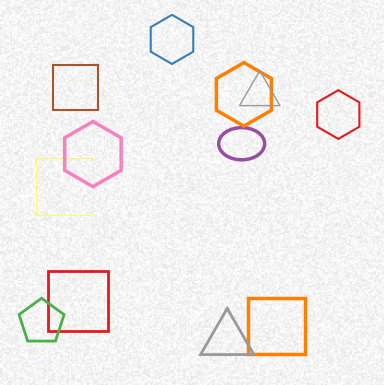[{"shape": "hexagon", "thickness": 1.5, "radius": 0.32, "center": [0.879, 0.702]}, {"shape": "square", "thickness": 2, "radius": 0.39, "center": [0.203, 0.218]}, {"shape": "hexagon", "thickness": 1.5, "radius": 0.32, "center": [0.447, 0.898]}, {"shape": "pentagon", "thickness": 2, "radius": 0.31, "center": [0.108, 0.164]}, {"shape": "oval", "thickness": 2.5, "radius": 0.3, "center": [0.628, 0.627]}, {"shape": "square", "thickness": 2.5, "radius": 0.37, "center": [0.717, 0.154]}, {"shape": "hexagon", "thickness": 2.5, "radius": 0.41, "center": [0.634, 0.755]}, {"shape": "square", "thickness": 0.5, "radius": 0.37, "center": [0.167, 0.515]}, {"shape": "square", "thickness": 1.5, "radius": 0.29, "center": [0.197, 0.772]}, {"shape": "hexagon", "thickness": 2.5, "radius": 0.42, "center": [0.241, 0.6]}, {"shape": "triangle", "thickness": 2, "radius": 0.4, "center": [0.59, 0.119]}, {"shape": "triangle", "thickness": 1, "radius": 0.3, "center": [0.675, 0.756]}]